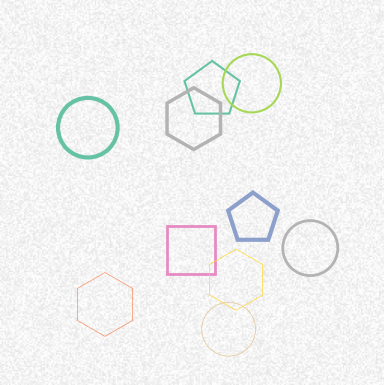[{"shape": "pentagon", "thickness": 1.5, "radius": 0.38, "center": [0.551, 0.766]}, {"shape": "circle", "thickness": 3, "radius": 0.39, "center": [0.228, 0.668]}, {"shape": "hexagon", "thickness": 0.5, "radius": 0.41, "center": [0.273, 0.209]}, {"shape": "pentagon", "thickness": 3, "radius": 0.34, "center": [0.657, 0.432]}, {"shape": "square", "thickness": 2, "radius": 0.31, "center": [0.496, 0.351]}, {"shape": "circle", "thickness": 1.5, "radius": 0.38, "center": [0.654, 0.784]}, {"shape": "hexagon", "thickness": 0.5, "radius": 0.4, "center": [0.613, 0.273]}, {"shape": "circle", "thickness": 0.5, "radius": 0.35, "center": [0.594, 0.145]}, {"shape": "circle", "thickness": 2, "radius": 0.36, "center": [0.806, 0.356]}, {"shape": "hexagon", "thickness": 2.5, "radius": 0.4, "center": [0.503, 0.692]}]